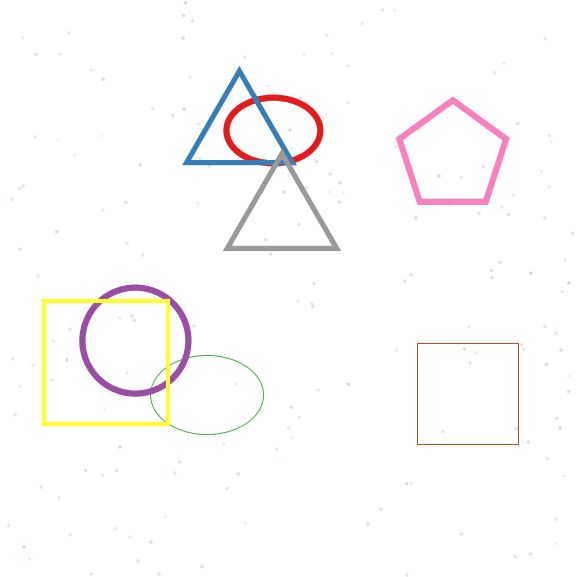[{"shape": "oval", "thickness": 3, "radius": 0.41, "center": [0.473, 0.773]}, {"shape": "triangle", "thickness": 2.5, "radius": 0.53, "center": [0.415, 0.77]}, {"shape": "oval", "thickness": 0.5, "radius": 0.49, "center": [0.359, 0.315]}, {"shape": "circle", "thickness": 3, "radius": 0.46, "center": [0.234, 0.409]}, {"shape": "square", "thickness": 2, "radius": 0.54, "center": [0.184, 0.371]}, {"shape": "square", "thickness": 0.5, "radius": 0.44, "center": [0.81, 0.317]}, {"shape": "pentagon", "thickness": 3, "radius": 0.49, "center": [0.784, 0.728]}, {"shape": "triangle", "thickness": 2.5, "radius": 0.55, "center": [0.488, 0.624]}]